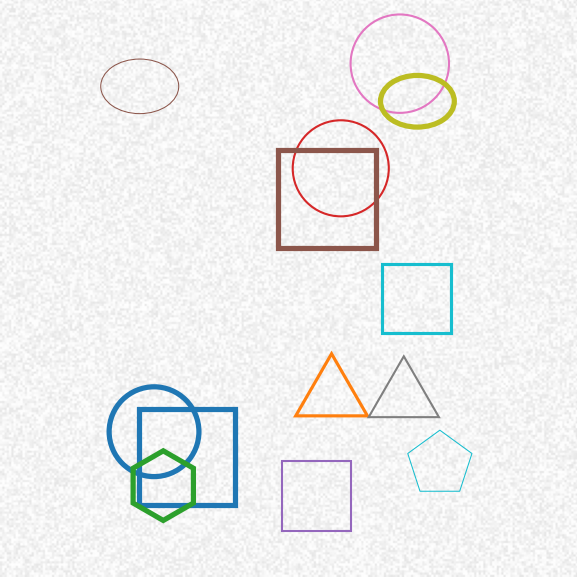[{"shape": "square", "thickness": 2.5, "radius": 0.42, "center": [0.325, 0.208]}, {"shape": "circle", "thickness": 2.5, "radius": 0.39, "center": [0.267, 0.252]}, {"shape": "triangle", "thickness": 1.5, "radius": 0.36, "center": [0.574, 0.315]}, {"shape": "hexagon", "thickness": 2.5, "radius": 0.3, "center": [0.283, 0.158]}, {"shape": "circle", "thickness": 1, "radius": 0.42, "center": [0.59, 0.708]}, {"shape": "square", "thickness": 1, "radius": 0.3, "center": [0.548, 0.14]}, {"shape": "oval", "thickness": 0.5, "radius": 0.34, "center": [0.242, 0.85]}, {"shape": "square", "thickness": 2.5, "radius": 0.42, "center": [0.566, 0.655]}, {"shape": "circle", "thickness": 1, "radius": 0.43, "center": [0.692, 0.889]}, {"shape": "triangle", "thickness": 1, "radius": 0.35, "center": [0.699, 0.312]}, {"shape": "oval", "thickness": 2.5, "radius": 0.32, "center": [0.723, 0.824]}, {"shape": "pentagon", "thickness": 0.5, "radius": 0.29, "center": [0.762, 0.196]}, {"shape": "square", "thickness": 1.5, "radius": 0.3, "center": [0.722, 0.483]}]